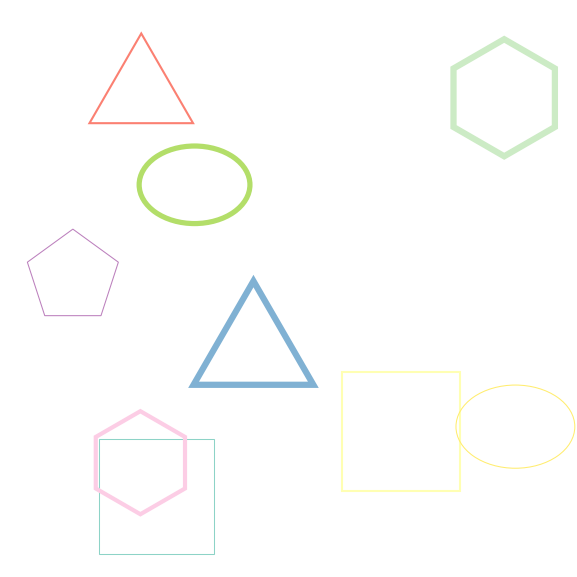[{"shape": "square", "thickness": 0.5, "radius": 0.5, "center": [0.271, 0.139]}, {"shape": "square", "thickness": 1, "radius": 0.51, "center": [0.695, 0.252]}, {"shape": "triangle", "thickness": 1, "radius": 0.52, "center": [0.245, 0.838]}, {"shape": "triangle", "thickness": 3, "radius": 0.6, "center": [0.439, 0.393]}, {"shape": "oval", "thickness": 2.5, "radius": 0.48, "center": [0.337, 0.679]}, {"shape": "hexagon", "thickness": 2, "radius": 0.45, "center": [0.243, 0.198]}, {"shape": "pentagon", "thickness": 0.5, "radius": 0.41, "center": [0.126, 0.52]}, {"shape": "hexagon", "thickness": 3, "radius": 0.51, "center": [0.873, 0.83]}, {"shape": "oval", "thickness": 0.5, "radius": 0.51, "center": [0.892, 0.26]}]